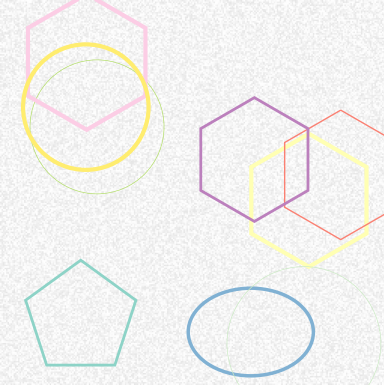[{"shape": "pentagon", "thickness": 2, "radius": 0.75, "center": [0.21, 0.174]}, {"shape": "hexagon", "thickness": 3, "radius": 0.86, "center": [0.802, 0.48]}, {"shape": "hexagon", "thickness": 1, "radius": 0.84, "center": [0.885, 0.546]}, {"shape": "oval", "thickness": 2.5, "radius": 0.81, "center": [0.651, 0.138]}, {"shape": "circle", "thickness": 0.5, "radius": 0.87, "center": [0.252, 0.67]}, {"shape": "hexagon", "thickness": 3, "radius": 0.88, "center": [0.225, 0.839]}, {"shape": "hexagon", "thickness": 2, "radius": 0.8, "center": [0.661, 0.586]}, {"shape": "circle", "thickness": 0.5, "radius": 1.0, "center": [0.789, 0.108]}, {"shape": "circle", "thickness": 3, "radius": 0.82, "center": [0.223, 0.722]}]